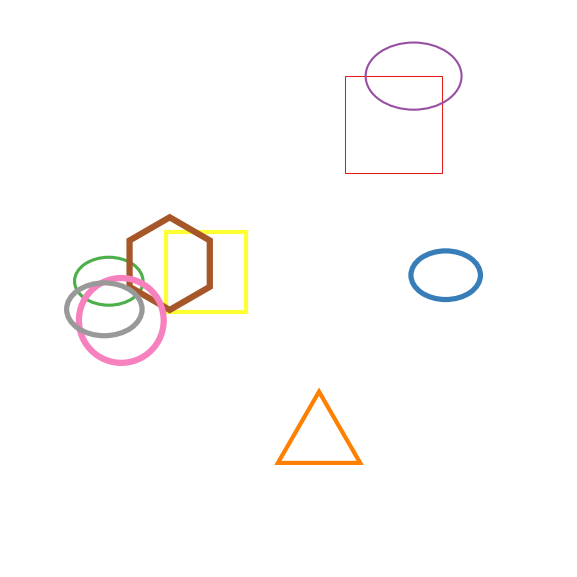[{"shape": "square", "thickness": 0.5, "radius": 0.42, "center": [0.681, 0.783]}, {"shape": "oval", "thickness": 2.5, "radius": 0.3, "center": [0.772, 0.523]}, {"shape": "oval", "thickness": 1.5, "radius": 0.3, "center": [0.188, 0.512]}, {"shape": "oval", "thickness": 1, "radius": 0.42, "center": [0.716, 0.867]}, {"shape": "triangle", "thickness": 2, "radius": 0.41, "center": [0.552, 0.239]}, {"shape": "square", "thickness": 2, "radius": 0.35, "center": [0.356, 0.528]}, {"shape": "hexagon", "thickness": 3, "radius": 0.4, "center": [0.294, 0.543]}, {"shape": "circle", "thickness": 3, "radius": 0.37, "center": [0.21, 0.444]}, {"shape": "oval", "thickness": 2.5, "radius": 0.33, "center": [0.181, 0.464]}]